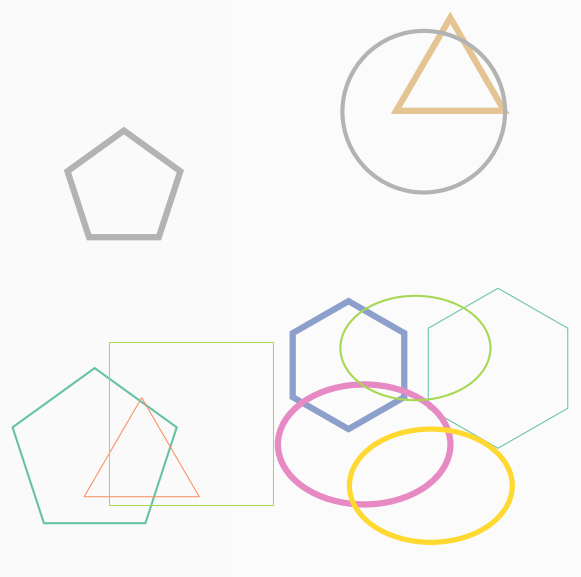[{"shape": "pentagon", "thickness": 1, "radius": 0.74, "center": [0.163, 0.213]}, {"shape": "hexagon", "thickness": 0.5, "radius": 0.69, "center": [0.857, 0.361]}, {"shape": "triangle", "thickness": 0.5, "radius": 0.57, "center": [0.244, 0.196]}, {"shape": "hexagon", "thickness": 3, "radius": 0.55, "center": [0.6, 0.367]}, {"shape": "oval", "thickness": 3, "radius": 0.74, "center": [0.627, 0.23]}, {"shape": "square", "thickness": 0.5, "radius": 0.7, "center": [0.329, 0.266]}, {"shape": "oval", "thickness": 1, "radius": 0.65, "center": [0.715, 0.397]}, {"shape": "oval", "thickness": 2.5, "radius": 0.7, "center": [0.741, 0.158]}, {"shape": "triangle", "thickness": 3, "radius": 0.54, "center": [0.775, 0.861]}, {"shape": "circle", "thickness": 2, "radius": 0.7, "center": [0.729, 0.806]}, {"shape": "pentagon", "thickness": 3, "radius": 0.51, "center": [0.213, 0.671]}]